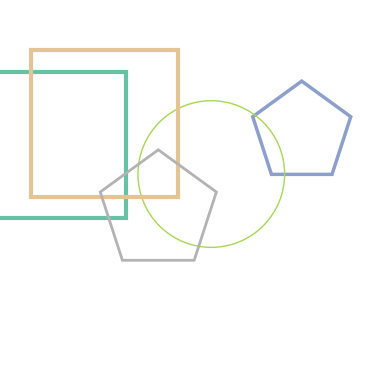[{"shape": "square", "thickness": 3, "radius": 0.95, "center": [0.138, 0.624]}, {"shape": "pentagon", "thickness": 2.5, "radius": 0.67, "center": [0.784, 0.655]}, {"shape": "circle", "thickness": 1, "radius": 0.95, "center": [0.549, 0.548]}, {"shape": "square", "thickness": 3, "radius": 0.95, "center": [0.271, 0.679]}, {"shape": "pentagon", "thickness": 2, "radius": 0.79, "center": [0.411, 0.452]}]